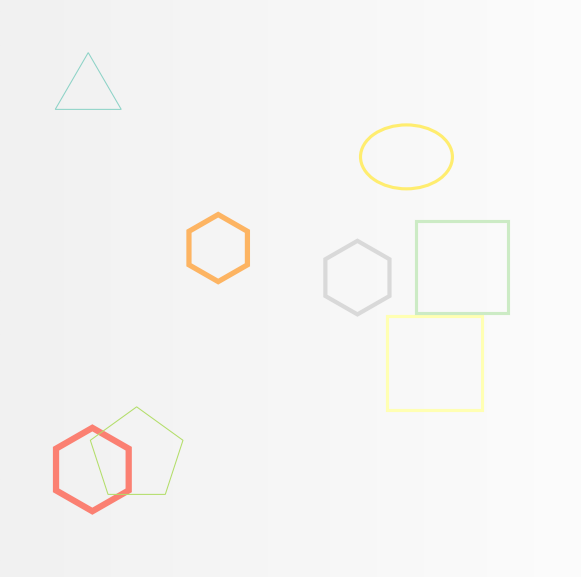[{"shape": "triangle", "thickness": 0.5, "radius": 0.33, "center": [0.152, 0.843]}, {"shape": "square", "thickness": 1.5, "radius": 0.4, "center": [0.748, 0.371]}, {"shape": "hexagon", "thickness": 3, "radius": 0.36, "center": [0.159, 0.186]}, {"shape": "hexagon", "thickness": 2.5, "radius": 0.29, "center": [0.375, 0.57]}, {"shape": "pentagon", "thickness": 0.5, "radius": 0.42, "center": [0.235, 0.211]}, {"shape": "hexagon", "thickness": 2, "radius": 0.32, "center": [0.615, 0.518]}, {"shape": "square", "thickness": 1.5, "radius": 0.4, "center": [0.795, 0.537]}, {"shape": "oval", "thickness": 1.5, "radius": 0.4, "center": [0.699, 0.727]}]